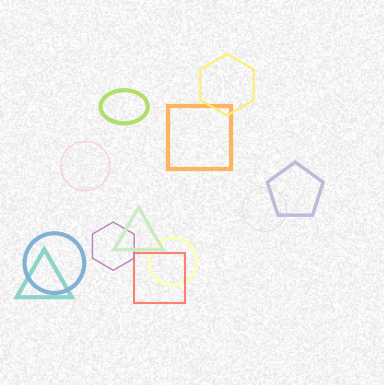[{"shape": "triangle", "thickness": 3, "radius": 0.41, "center": [0.115, 0.269]}, {"shape": "circle", "thickness": 2, "radius": 0.31, "center": [0.449, 0.32]}, {"shape": "pentagon", "thickness": 2.5, "radius": 0.38, "center": [0.767, 0.503]}, {"shape": "square", "thickness": 1.5, "radius": 0.33, "center": [0.414, 0.278]}, {"shape": "circle", "thickness": 3, "radius": 0.39, "center": [0.141, 0.317]}, {"shape": "square", "thickness": 3, "radius": 0.41, "center": [0.518, 0.643]}, {"shape": "oval", "thickness": 3, "radius": 0.31, "center": [0.323, 0.723]}, {"shape": "circle", "thickness": 1, "radius": 0.32, "center": [0.222, 0.569]}, {"shape": "circle", "thickness": 0.5, "radius": 0.29, "center": [0.687, 0.456]}, {"shape": "hexagon", "thickness": 1, "radius": 0.31, "center": [0.294, 0.361]}, {"shape": "triangle", "thickness": 2.5, "radius": 0.37, "center": [0.36, 0.388]}, {"shape": "hexagon", "thickness": 1.5, "radius": 0.4, "center": [0.59, 0.78]}]